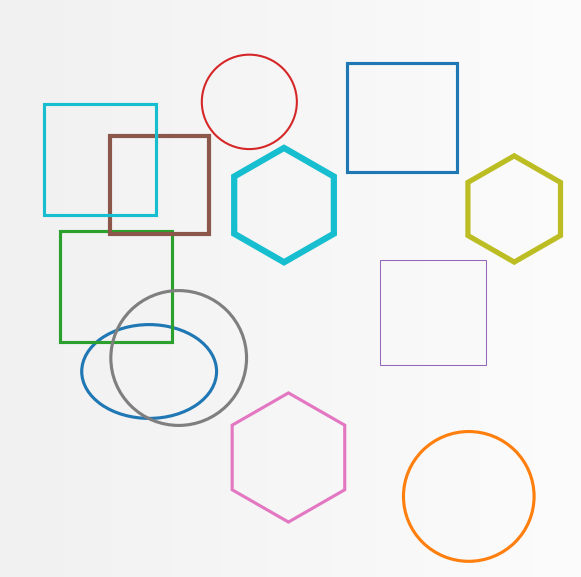[{"shape": "oval", "thickness": 1.5, "radius": 0.58, "center": [0.257, 0.356]}, {"shape": "square", "thickness": 1.5, "radius": 0.47, "center": [0.692, 0.795]}, {"shape": "circle", "thickness": 1.5, "radius": 0.56, "center": [0.806, 0.14]}, {"shape": "square", "thickness": 1.5, "radius": 0.48, "center": [0.2, 0.503]}, {"shape": "circle", "thickness": 1, "radius": 0.41, "center": [0.429, 0.823]}, {"shape": "square", "thickness": 0.5, "radius": 0.45, "center": [0.745, 0.458]}, {"shape": "square", "thickness": 2, "radius": 0.43, "center": [0.274, 0.679]}, {"shape": "hexagon", "thickness": 1.5, "radius": 0.56, "center": [0.496, 0.207]}, {"shape": "circle", "thickness": 1.5, "radius": 0.58, "center": [0.307, 0.379]}, {"shape": "hexagon", "thickness": 2.5, "radius": 0.46, "center": [0.885, 0.637]}, {"shape": "square", "thickness": 1.5, "radius": 0.48, "center": [0.173, 0.723]}, {"shape": "hexagon", "thickness": 3, "radius": 0.49, "center": [0.489, 0.644]}]